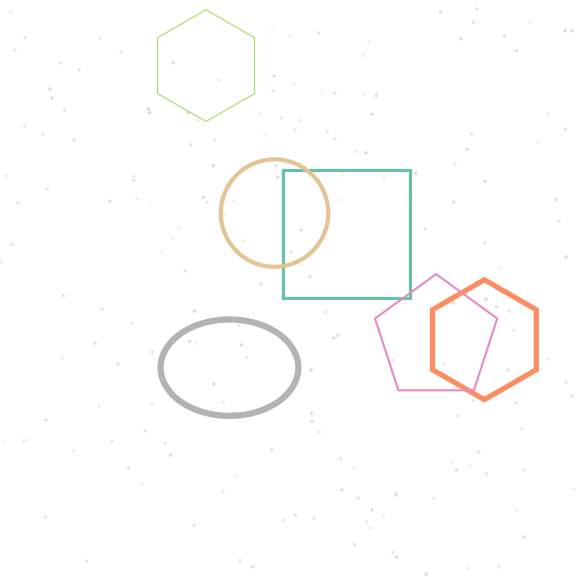[{"shape": "square", "thickness": 1.5, "radius": 0.55, "center": [0.601, 0.594]}, {"shape": "hexagon", "thickness": 2.5, "radius": 0.52, "center": [0.839, 0.411]}, {"shape": "pentagon", "thickness": 1, "radius": 0.56, "center": [0.755, 0.413]}, {"shape": "hexagon", "thickness": 0.5, "radius": 0.48, "center": [0.357, 0.885]}, {"shape": "circle", "thickness": 2, "radius": 0.47, "center": [0.475, 0.63]}, {"shape": "oval", "thickness": 3, "radius": 0.6, "center": [0.397, 0.362]}]